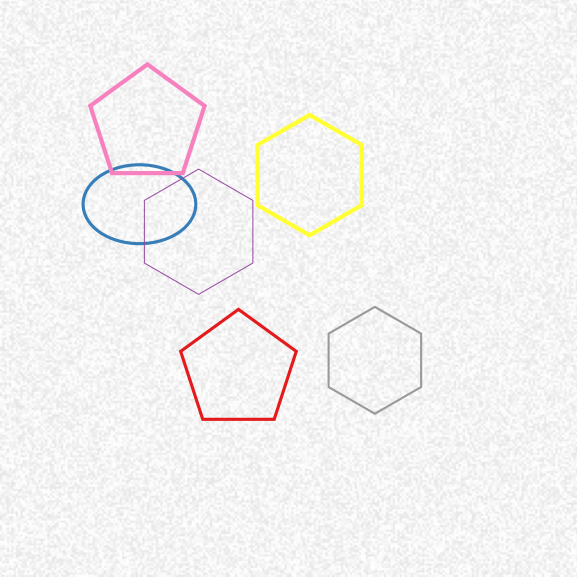[{"shape": "pentagon", "thickness": 1.5, "radius": 0.53, "center": [0.413, 0.358]}, {"shape": "oval", "thickness": 1.5, "radius": 0.49, "center": [0.241, 0.646]}, {"shape": "hexagon", "thickness": 0.5, "radius": 0.54, "center": [0.344, 0.598]}, {"shape": "hexagon", "thickness": 2, "radius": 0.52, "center": [0.536, 0.696]}, {"shape": "pentagon", "thickness": 2, "radius": 0.52, "center": [0.255, 0.784]}, {"shape": "hexagon", "thickness": 1, "radius": 0.46, "center": [0.649, 0.375]}]